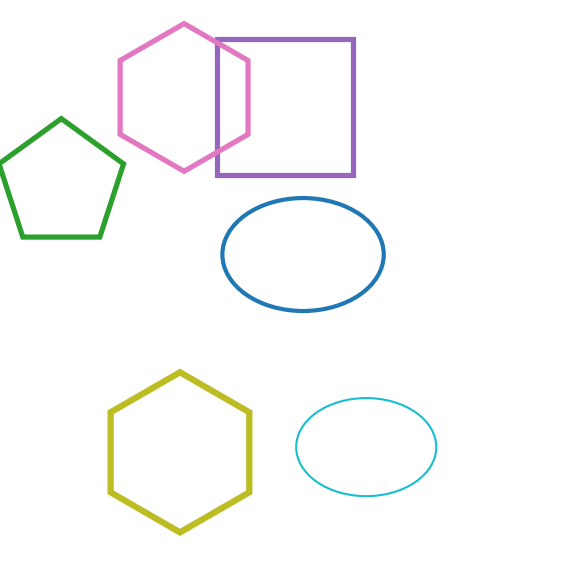[{"shape": "oval", "thickness": 2, "radius": 0.7, "center": [0.525, 0.558]}, {"shape": "pentagon", "thickness": 2.5, "radius": 0.57, "center": [0.106, 0.68]}, {"shape": "square", "thickness": 2.5, "radius": 0.59, "center": [0.494, 0.814]}, {"shape": "hexagon", "thickness": 2.5, "radius": 0.64, "center": [0.319, 0.83]}, {"shape": "hexagon", "thickness": 3, "radius": 0.69, "center": [0.312, 0.216]}, {"shape": "oval", "thickness": 1, "radius": 0.61, "center": [0.634, 0.225]}]